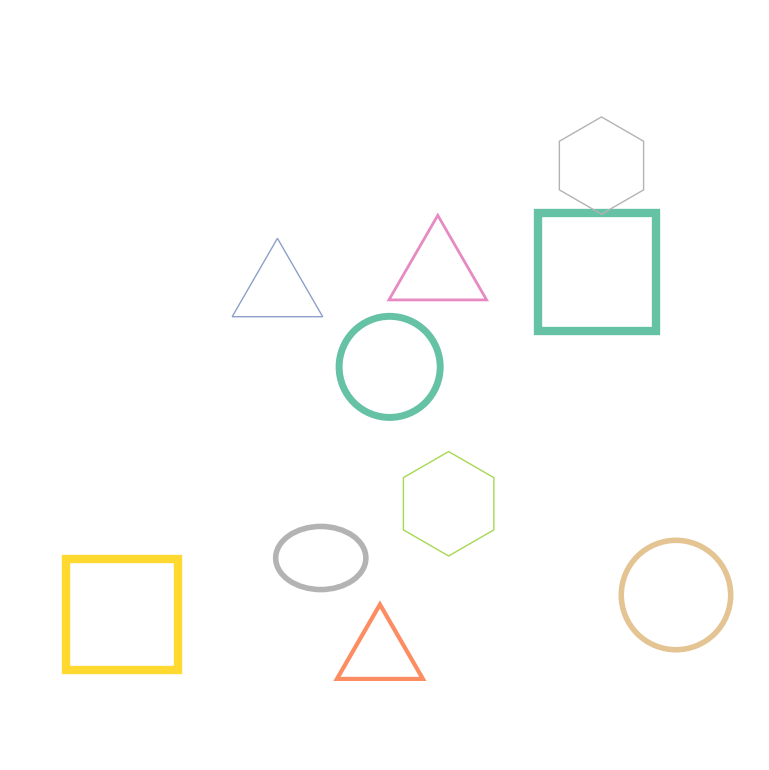[{"shape": "square", "thickness": 3, "radius": 0.38, "center": [0.776, 0.646]}, {"shape": "circle", "thickness": 2.5, "radius": 0.33, "center": [0.506, 0.524]}, {"shape": "triangle", "thickness": 1.5, "radius": 0.32, "center": [0.493, 0.151]}, {"shape": "triangle", "thickness": 0.5, "radius": 0.34, "center": [0.36, 0.623]}, {"shape": "triangle", "thickness": 1, "radius": 0.37, "center": [0.569, 0.647]}, {"shape": "hexagon", "thickness": 0.5, "radius": 0.34, "center": [0.583, 0.346]}, {"shape": "square", "thickness": 3, "radius": 0.36, "center": [0.158, 0.202]}, {"shape": "circle", "thickness": 2, "radius": 0.36, "center": [0.878, 0.227]}, {"shape": "hexagon", "thickness": 0.5, "radius": 0.32, "center": [0.781, 0.785]}, {"shape": "oval", "thickness": 2, "radius": 0.29, "center": [0.417, 0.275]}]